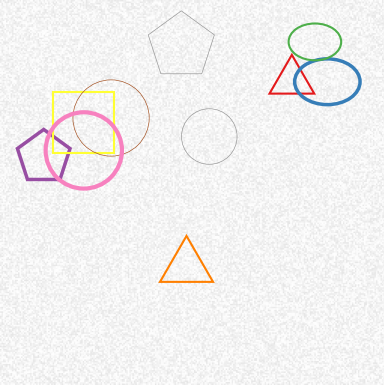[{"shape": "triangle", "thickness": 1.5, "radius": 0.34, "center": [0.758, 0.79]}, {"shape": "oval", "thickness": 2.5, "radius": 0.42, "center": [0.85, 0.788]}, {"shape": "oval", "thickness": 1.5, "radius": 0.34, "center": [0.818, 0.891]}, {"shape": "pentagon", "thickness": 2.5, "radius": 0.36, "center": [0.114, 0.592]}, {"shape": "triangle", "thickness": 1.5, "radius": 0.4, "center": [0.484, 0.308]}, {"shape": "square", "thickness": 1.5, "radius": 0.4, "center": [0.216, 0.681]}, {"shape": "circle", "thickness": 0.5, "radius": 0.5, "center": [0.288, 0.694]}, {"shape": "circle", "thickness": 3, "radius": 0.5, "center": [0.218, 0.609]}, {"shape": "pentagon", "thickness": 0.5, "radius": 0.45, "center": [0.471, 0.881]}, {"shape": "circle", "thickness": 0.5, "radius": 0.36, "center": [0.544, 0.645]}]